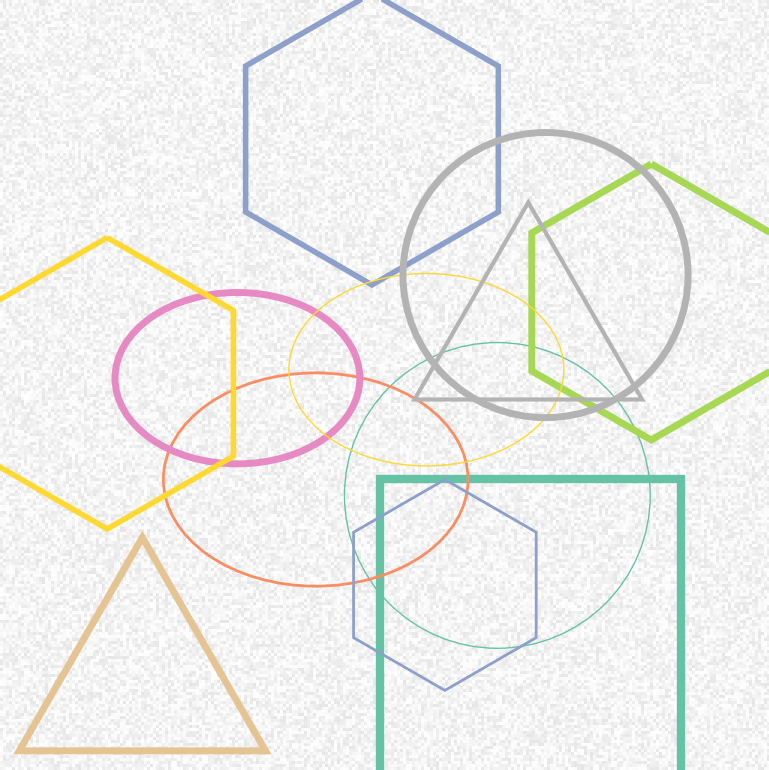[{"shape": "circle", "thickness": 0.5, "radius": 0.99, "center": [0.646, 0.357]}, {"shape": "square", "thickness": 3, "radius": 0.98, "center": [0.689, 0.183]}, {"shape": "oval", "thickness": 1, "radius": 0.99, "center": [0.41, 0.377]}, {"shape": "hexagon", "thickness": 1, "radius": 0.68, "center": [0.578, 0.24]}, {"shape": "hexagon", "thickness": 2, "radius": 0.95, "center": [0.483, 0.819]}, {"shape": "oval", "thickness": 2.5, "radius": 0.79, "center": [0.308, 0.509]}, {"shape": "hexagon", "thickness": 2.5, "radius": 0.9, "center": [0.846, 0.608]}, {"shape": "oval", "thickness": 0.5, "radius": 0.89, "center": [0.554, 0.52]}, {"shape": "hexagon", "thickness": 2, "radius": 0.95, "center": [0.139, 0.502]}, {"shape": "triangle", "thickness": 2.5, "radius": 0.92, "center": [0.185, 0.117]}, {"shape": "circle", "thickness": 2.5, "radius": 0.93, "center": [0.708, 0.643]}, {"shape": "triangle", "thickness": 1.5, "radius": 0.85, "center": [0.686, 0.566]}]